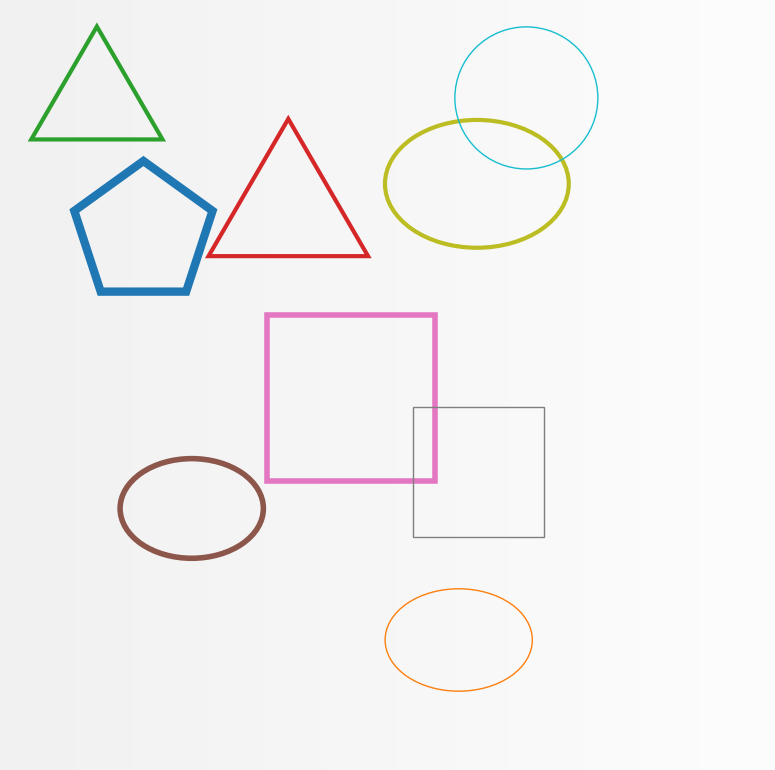[{"shape": "pentagon", "thickness": 3, "radius": 0.47, "center": [0.185, 0.697]}, {"shape": "oval", "thickness": 0.5, "radius": 0.47, "center": [0.592, 0.169]}, {"shape": "triangle", "thickness": 1.5, "radius": 0.49, "center": [0.125, 0.868]}, {"shape": "triangle", "thickness": 1.5, "radius": 0.59, "center": [0.372, 0.727]}, {"shape": "oval", "thickness": 2, "radius": 0.46, "center": [0.247, 0.34]}, {"shape": "square", "thickness": 2, "radius": 0.54, "center": [0.453, 0.483]}, {"shape": "square", "thickness": 0.5, "radius": 0.42, "center": [0.617, 0.387]}, {"shape": "oval", "thickness": 1.5, "radius": 0.59, "center": [0.615, 0.761]}, {"shape": "circle", "thickness": 0.5, "radius": 0.46, "center": [0.679, 0.873]}]